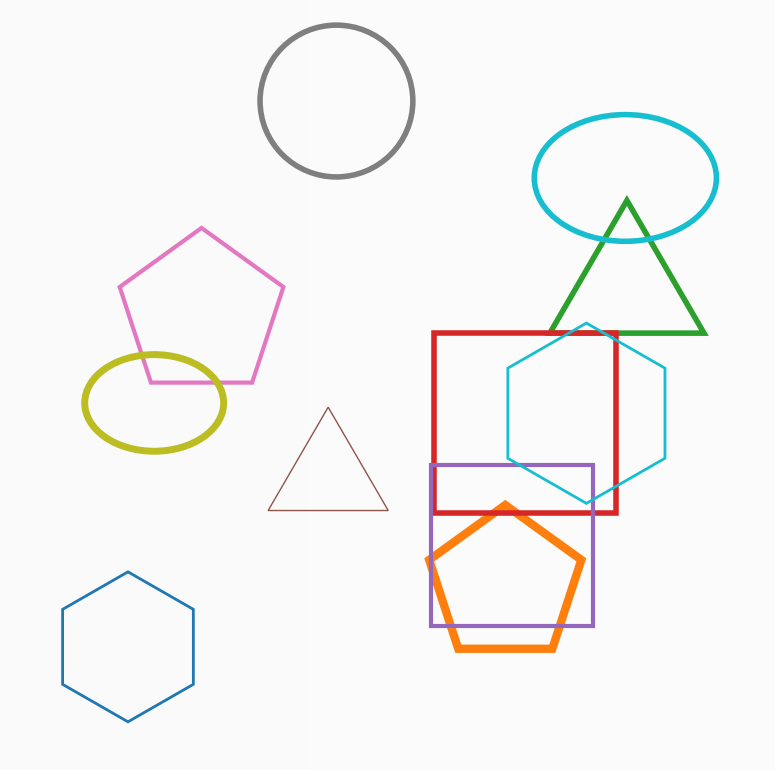[{"shape": "hexagon", "thickness": 1, "radius": 0.49, "center": [0.165, 0.16]}, {"shape": "pentagon", "thickness": 3, "radius": 0.52, "center": [0.652, 0.241]}, {"shape": "triangle", "thickness": 2, "radius": 0.57, "center": [0.809, 0.625]}, {"shape": "square", "thickness": 2, "radius": 0.59, "center": [0.677, 0.45]}, {"shape": "square", "thickness": 1.5, "radius": 0.52, "center": [0.661, 0.291]}, {"shape": "triangle", "thickness": 0.5, "radius": 0.45, "center": [0.423, 0.382]}, {"shape": "pentagon", "thickness": 1.5, "radius": 0.56, "center": [0.26, 0.593]}, {"shape": "circle", "thickness": 2, "radius": 0.49, "center": [0.434, 0.869]}, {"shape": "oval", "thickness": 2.5, "radius": 0.45, "center": [0.199, 0.477]}, {"shape": "hexagon", "thickness": 1, "radius": 0.59, "center": [0.757, 0.463]}, {"shape": "oval", "thickness": 2, "radius": 0.59, "center": [0.807, 0.769]}]